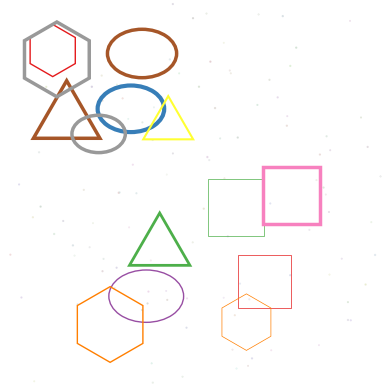[{"shape": "square", "thickness": 0.5, "radius": 0.35, "center": [0.687, 0.268]}, {"shape": "hexagon", "thickness": 1, "radius": 0.34, "center": [0.137, 0.869]}, {"shape": "oval", "thickness": 3, "radius": 0.43, "center": [0.34, 0.717]}, {"shape": "square", "thickness": 0.5, "radius": 0.37, "center": [0.613, 0.46]}, {"shape": "triangle", "thickness": 2, "radius": 0.45, "center": [0.415, 0.356]}, {"shape": "oval", "thickness": 1, "radius": 0.49, "center": [0.38, 0.231]}, {"shape": "hexagon", "thickness": 0.5, "radius": 0.37, "center": [0.64, 0.163]}, {"shape": "hexagon", "thickness": 1, "radius": 0.49, "center": [0.286, 0.157]}, {"shape": "triangle", "thickness": 1.5, "radius": 0.37, "center": [0.437, 0.676]}, {"shape": "triangle", "thickness": 2.5, "radius": 0.5, "center": [0.173, 0.691]}, {"shape": "oval", "thickness": 2.5, "radius": 0.45, "center": [0.369, 0.861]}, {"shape": "square", "thickness": 2.5, "radius": 0.37, "center": [0.757, 0.491]}, {"shape": "oval", "thickness": 2.5, "radius": 0.35, "center": [0.256, 0.652]}, {"shape": "hexagon", "thickness": 2.5, "radius": 0.49, "center": [0.148, 0.846]}]